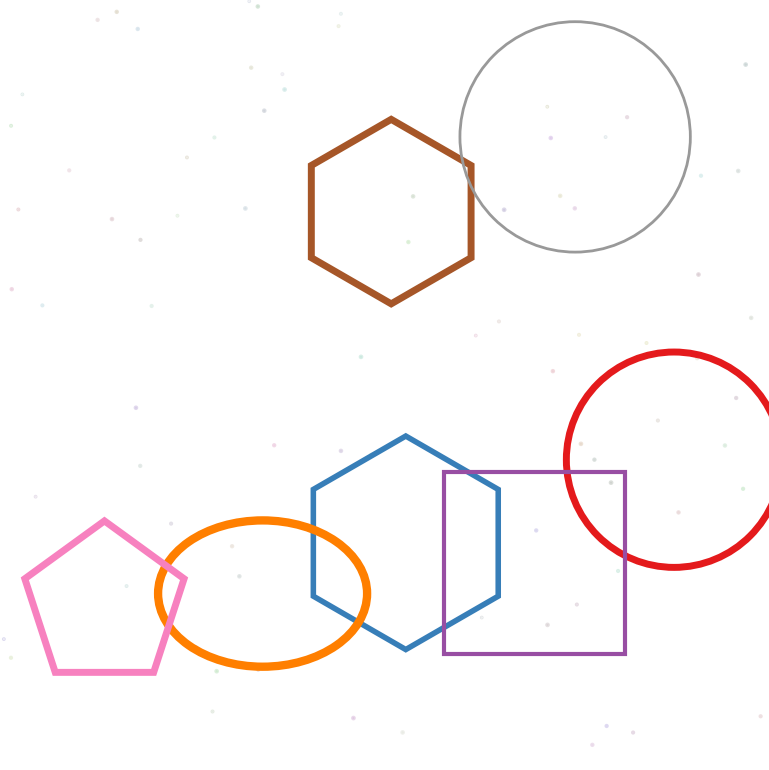[{"shape": "circle", "thickness": 2.5, "radius": 0.7, "center": [0.875, 0.403]}, {"shape": "hexagon", "thickness": 2, "radius": 0.69, "center": [0.527, 0.295]}, {"shape": "square", "thickness": 1.5, "radius": 0.59, "center": [0.694, 0.269]}, {"shape": "oval", "thickness": 3, "radius": 0.68, "center": [0.341, 0.229]}, {"shape": "hexagon", "thickness": 2.5, "radius": 0.6, "center": [0.508, 0.725]}, {"shape": "pentagon", "thickness": 2.5, "radius": 0.54, "center": [0.136, 0.215]}, {"shape": "circle", "thickness": 1, "radius": 0.75, "center": [0.747, 0.822]}]